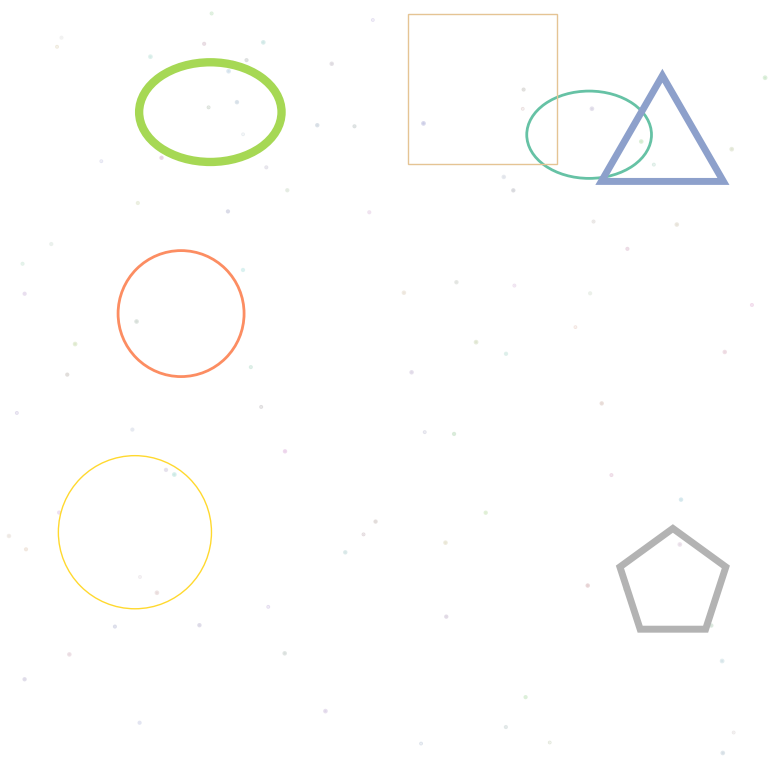[{"shape": "oval", "thickness": 1, "radius": 0.4, "center": [0.765, 0.825]}, {"shape": "circle", "thickness": 1, "radius": 0.41, "center": [0.235, 0.593]}, {"shape": "triangle", "thickness": 2.5, "radius": 0.46, "center": [0.86, 0.81]}, {"shape": "oval", "thickness": 3, "radius": 0.46, "center": [0.273, 0.854]}, {"shape": "circle", "thickness": 0.5, "radius": 0.5, "center": [0.175, 0.309]}, {"shape": "square", "thickness": 0.5, "radius": 0.49, "center": [0.627, 0.885]}, {"shape": "pentagon", "thickness": 2.5, "radius": 0.36, "center": [0.874, 0.241]}]